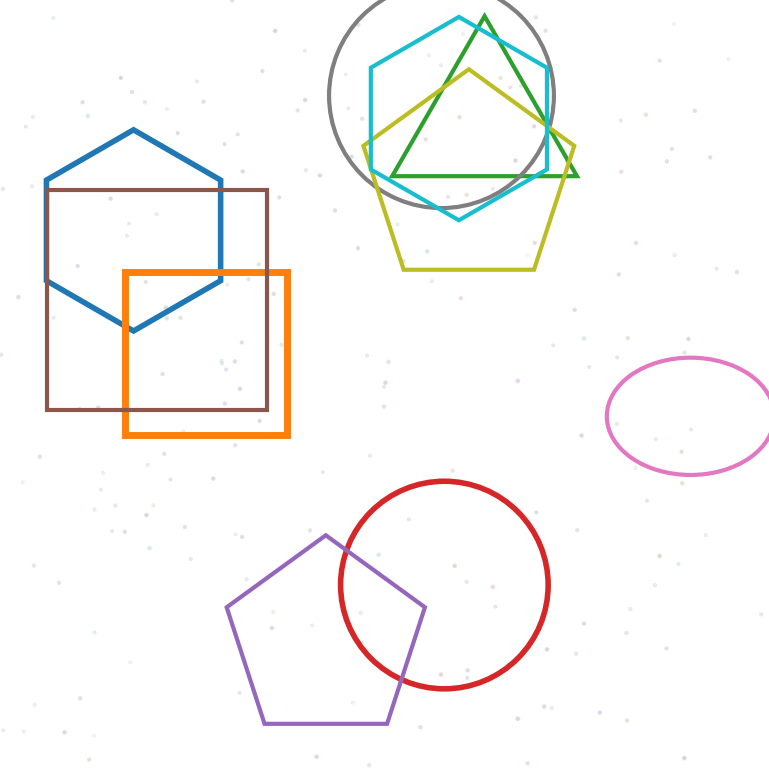[{"shape": "hexagon", "thickness": 2, "radius": 0.65, "center": [0.173, 0.701]}, {"shape": "square", "thickness": 2.5, "radius": 0.53, "center": [0.268, 0.541]}, {"shape": "triangle", "thickness": 1.5, "radius": 0.69, "center": [0.629, 0.84]}, {"shape": "circle", "thickness": 2, "radius": 0.67, "center": [0.577, 0.24]}, {"shape": "pentagon", "thickness": 1.5, "radius": 0.68, "center": [0.423, 0.169]}, {"shape": "square", "thickness": 1.5, "radius": 0.71, "center": [0.204, 0.611]}, {"shape": "oval", "thickness": 1.5, "radius": 0.54, "center": [0.897, 0.459]}, {"shape": "circle", "thickness": 1.5, "radius": 0.73, "center": [0.573, 0.876]}, {"shape": "pentagon", "thickness": 1.5, "radius": 0.72, "center": [0.609, 0.766]}, {"shape": "hexagon", "thickness": 1.5, "radius": 0.66, "center": [0.596, 0.846]}]